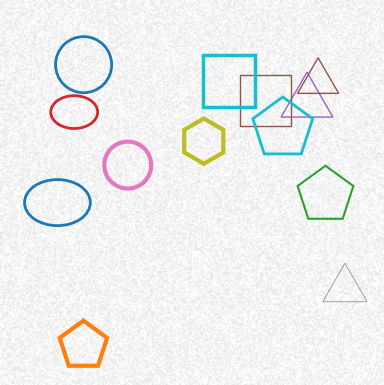[{"shape": "oval", "thickness": 2, "radius": 0.43, "center": [0.149, 0.474]}, {"shape": "circle", "thickness": 2, "radius": 0.36, "center": [0.217, 0.832]}, {"shape": "pentagon", "thickness": 3, "radius": 0.32, "center": [0.217, 0.102]}, {"shape": "pentagon", "thickness": 1.5, "radius": 0.38, "center": [0.845, 0.493]}, {"shape": "oval", "thickness": 2, "radius": 0.3, "center": [0.193, 0.709]}, {"shape": "triangle", "thickness": 1, "radius": 0.39, "center": [0.797, 0.735]}, {"shape": "square", "thickness": 1, "radius": 0.33, "center": [0.69, 0.739]}, {"shape": "triangle", "thickness": 1, "radius": 0.31, "center": [0.826, 0.788]}, {"shape": "circle", "thickness": 3, "radius": 0.3, "center": [0.332, 0.571]}, {"shape": "triangle", "thickness": 0.5, "radius": 0.33, "center": [0.896, 0.25]}, {"shape": "hexagon", "thickness": 3, "radius": 0.29, "center": [0.529, 0.633]}, {"shape": "pentagon", "thickness": 2, "radius": 0.41, "center": [0.734, 0.666]}, {"shape": "square", "thickness": 2.5, "radius": 0.34, "center": [0.595, 0.79]}]